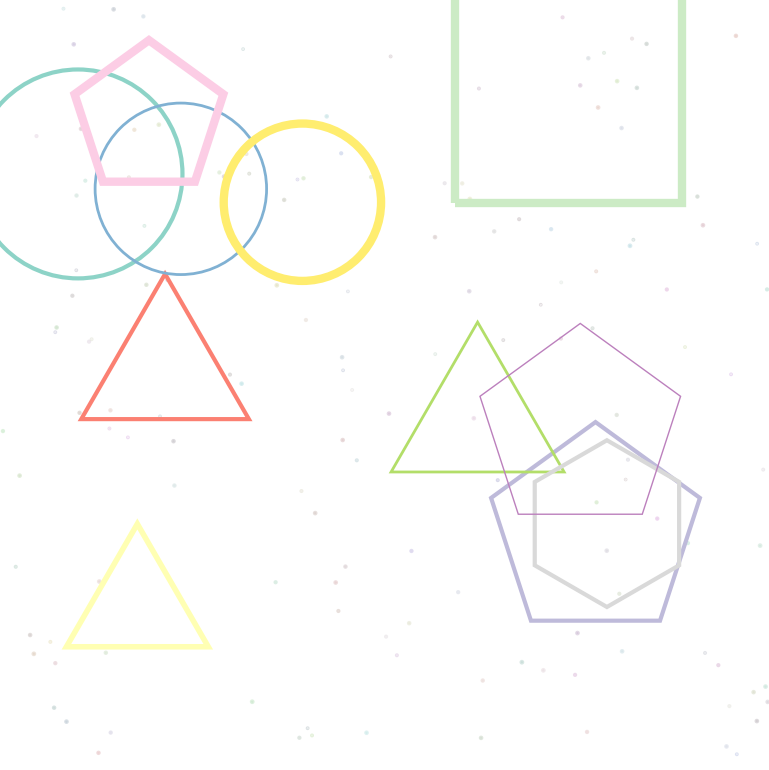[{"shape": "circle", "thickness": 1.5, "radius": 0.68, "center": [0.101, 0.774]}, {"shape": "triangle", "thickness": 2, "radius": 0.53, "center": [0.178, 0.213]}, {"shape": "pentagon", "thickness": 1.5, "radius": 0.71, "center": [0.773, 0.309]}, {"shape": "triangle", "thickness": 1.5, "radius": 0.63, "center": [0.214, 0.519]}, {"shape": "circle", "thickness": 1, "radius": 0.56, "center": [0.235, 0.755]}, {"shape": "triangle", "thickness": 1, "radius": 0.65, "center": [0.62, 0.452]}, {"shape": "pentagon", "thickness": 3, "radius": 0.51, "center": [0.193, 0.846]}, {"shape": "hexagon", "thickness": 1.5, "radius": 0.54, "center": [0.788, 0.32]}, {"shape": "pentagon", "thickness": 0.5, "radius": 0.68, "center": [0.754, 0.443]}, {"shape": "square", "thickness": 3, "radius": 0.74, "center": [0.738, 0.884]}, {"shape": "circle", "thickness": 3, "radius": 0.51, "center": [0.393, 0.737]}]